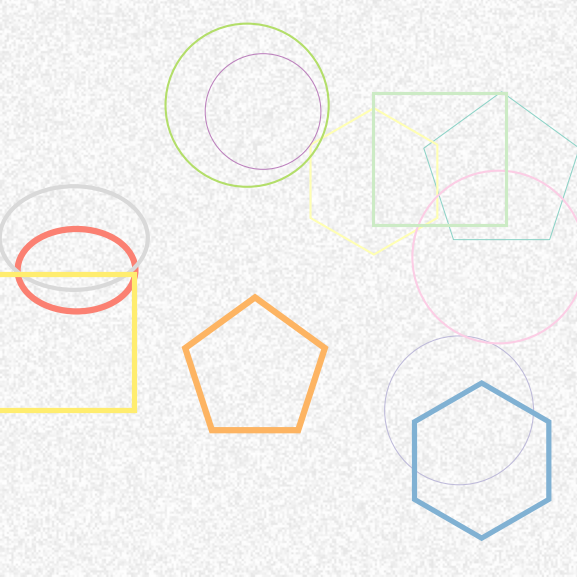[{"shape": "pentagon", "thickness": 0.5, "radius": 0.71, "center": [0.869, 0.699]}, {"shape": "hexagon", "thickness": 1, "radius": 0.63, "center": [0.647, 0.685]}, {"shape": "circle", "thickness": 0.5, "radius": 0.64, "center": [0.795, 0.289]}, {"shape": "oval", "thickness": 3, "radius": 0.51, "center": [0.132, 0.531]}, {"shape": "hexagon", "thickness": 2.5, "radius": 0.67, "center": [0.834, 0.202]}, {"shape": "pentagon", "thickness": 3, "radius": 0.64, "center": [0.442, 0.357]}, {"shape": "circle", "thickness": 1, "radius": 0.71, "center": [0.428, 0.817]}, {"shape": "circle", "thickness": 1, "radius": 0.75, "center": [0.864, 0.554]}, {"shape": "oval", "thickness": 2, "radius": 0.64, "center": [0.128, 0.587]}, {"shape": "circle", "thickness": 0.5, "radius": 0.5, "center": [0.455, 0.806]}, {"shape": "square", "thickness": 1.5, "radius": 0.57, "center": [0.761, 0.724]}, {"shape": "square", "thickness": 2.5, "radius": 0.59, "center": [0.115, 0.407]}]